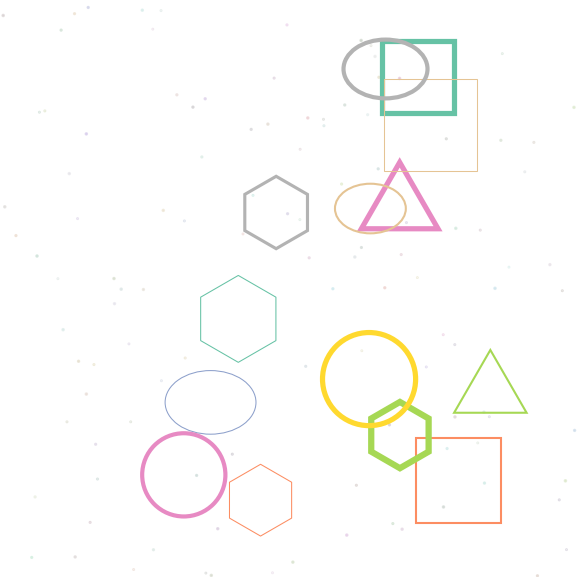[{"shape": "square", "thickness": 2.5, "radius": 0.31, "center": [0.724, 0.866]}, {"shape": "hexagon", "thickness": 0.5, "radius": 0.38, "center": [0.413, 0.447]}, {"shape": "square", "thickness": 1, "radius": 0.37, "center": [0.794, 0.167]}, {"shape": "hexagon", "thickness": 0.5, "radius": 0.31, "center": [0.451, 0.133]}, {"shape": "oval", "thickness": 0.5, "radius": 0.39, "center": [0.365, 0.302]}, {"shape": "circle", "thickness": 2, "radius": 0.36, "center": [0.318, 0.177]}, {"shape": "triangle", "thickness": 2.5, "radius": 0.38, "center": [0.692, 0.641]}, {"shape": "hexagon", "thickness": 3, "radius": 0.29, "center": [0.693, 0.246]}, {"shape": "triangle", "thickness": 1, "radius": 0.36, "center": [0.849, 0.321]}, {"shape": "circle", "thickness": 2.5, "radius": 0.4, "center": [0.639, 0.343]}, {"shape": "oval", "thickness": 1, "radius": 0.31, "center": [0.641, 0.638]}, {"shape": "square", "thickness": 0.5, "radius": 0.4, "center": [0.745, 0.782]}, {"shape": "hexagon", "thickness": 1.5, "radius": 0.31, "center": [0.478, 0.631]}, {"shape": "oval", "thickness": 2, "radius": 0.36, "center": [0.668, 0.88]}]